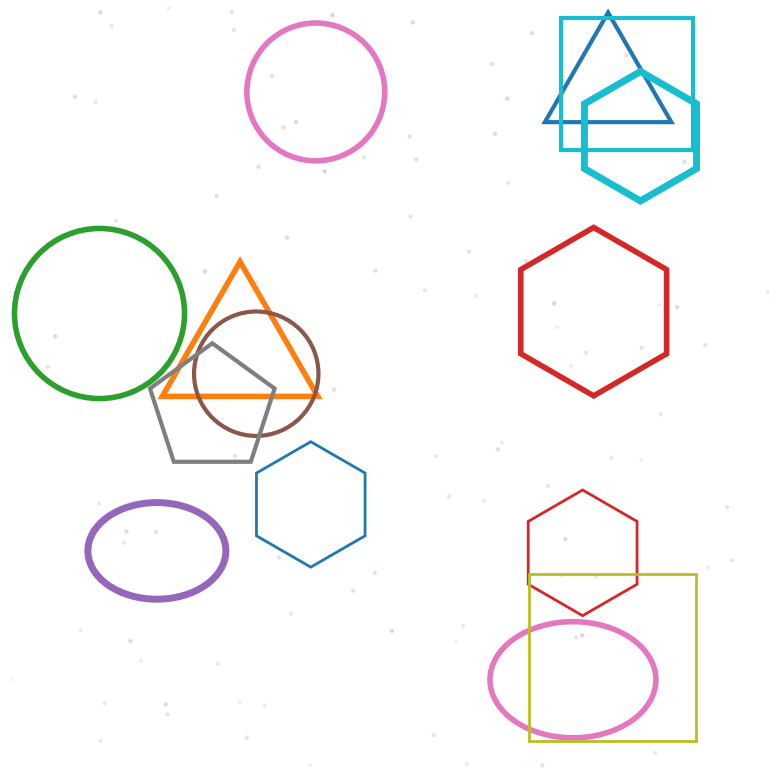[{"shape": "hexagon", "thickness": 1, "radius": 0.41, "center": [0.404, 0.345]}, {"shape": "triangle", "thickness": 1.5, "radius": 0.47, "center": [0.79, 0.889]}, {"shape": "triangle", "thickness": 2, "radius": 0.58, "center": [0.312, 0.543]}, {"shape": "circle", "thickness": 2, "radius": 0.55, "center": [0.129, 0.593]}, {"shape": "hexagon", "thickness": 1, "radius": 0.41, "center": [0.757, 0.282]}, {"shape": "hexagon", "thickness": 2, "radius": 0.55, "center": [0.771, 0.595]}, {"shape": "oval", "thickness": 2.5, "radius": 0.45, "center": [0.204, 0.285]}, {"shape": "circle", "thickness": 1.5, "radius": 0.4, "center": [0.333, 0.515]}, {"shape": "oval", "thickness": 2, "radius": 0.54, "center": [0.744, 0.117]}, {"shape": "circle", "thickness": 2, "radius": 0.45, "center": [0.41, 0.881]}, {"shape": "pentagon", "thickness": 1.5, "radius": 0.43, "center": [0.276, 0.469]}, {"shape": "square", "thickness": 1, "radius": 0.54, "center": [0.795, 0.147]}, {"shape": "hexagon", "thickness": 2.5, "radius": 0.42, "center": [0.832, 0.823]}, {"shape": "square", "thickness": 1.5, "radius": 0.43, "center": [0.814, 0.891]}]